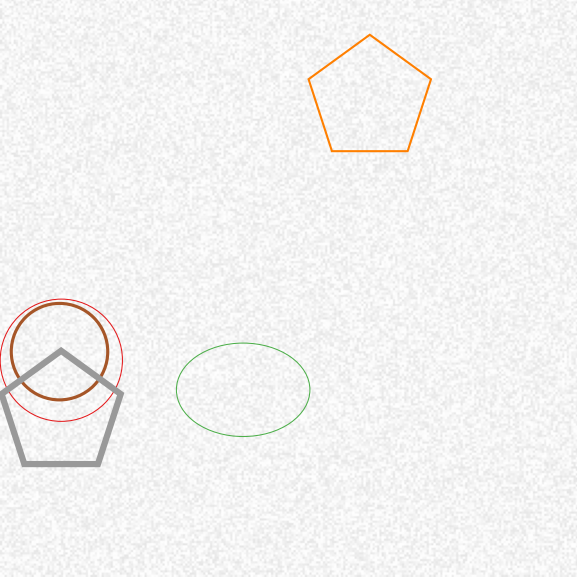[{"shape": "circle", "thickness": 0.5, "radius": 0.53, "center": [0.106, 0.375]}, {"shape": "oval", "thickness": 0.5, "radius": 0.58, "center": [0.421, 0.324]}, {"shape": "pentagon", "thickness": 1, "radius": 0.56, "center": [0.64, 0.828]}, {"shape": "circle", "thickness": 1.5, "radius": 0.42, "center": [0.103, 0.39]}, {"shape": "pentagon", "thickness": 3, "radius": 0.54, "center": [0.106, 0.283]}]